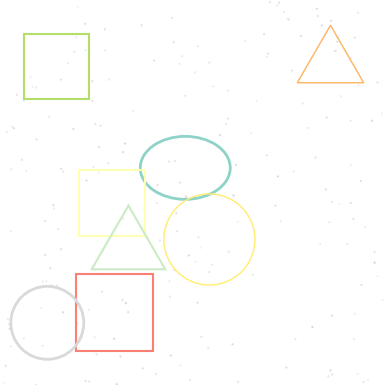[{"shape": "oval", "thickness": 2, "radius": 0.58, "center": [0.481, 0.564]}, {"shape": "square", "thickness": 1.5, "radius": 0.43, "center": [0.29, 0.473]}, {"shape": "square", "thickness": 1.5, "radius": 0.5, "center": [0.298, 0.188]}, {"shape": "triangle", "thickness": 1, "radius": 0.5, "center": [0.858, 0.835]}, {"shape": "square", "thickness": 1.5, "radius": 0.42, "center": [0.147, 0.828]}, {"shape": "circle", "thickness": 2, "radius": 0.47, "center": [0.123, 0.161]}, {"shape": "triangle", "thickness": 1.5, "radius": 0.55, "center": [0.334, 0.356]}, {"shape": "circle", "thickness": 1, "radius": 0.59, "center": [0.544, 0.378]}]